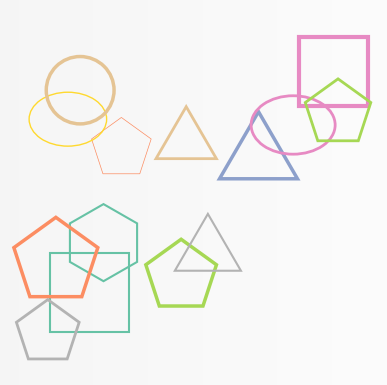[{"shape": "square", "thickness": 1.5, "radius": 0.51, "center": [0.231, 0.24]}, {"shape": "hexagon", "thickness": 1.5, "radius": 0.5, "center": [0.267, 0.37]}, {"shape": "pentagon", "thickness": 2.5, "radius": 0.57, "center": [0.144, 0.322]}, {"shape": "pentagon", "thickness": 0.5, "radius": 0.4, "center": [0.313, 0.614]}, {"shape": "triangle", "thickness": 2.5, "radius": 0.58, "center": [0.667, 0.594]}, {"shape": "square", "thickness": 3, "radius": 0.45, "center": [0.86, 0.815]}, {"shape": "oval", "thickness": 2, "radius": 0.54, "center": [0.756, 0.675]}, {"shape": "pentagon", "thickness": 2.5, "radius": 0.48, "center": [0.467, 0.283]}, {"shape": "pentagon", "thickness": 2, "radius": 0.44, "center": [0.872, 0.706]}, {"shape": "oval", "thickness": 1, "radius": 0.5, "center": [0.175, 0.69]}, {"shape": "triangle", "thickness": 2, "radius": 0.45, "center": [0.481, 0.633]}, {"shape": "circle", "thickness": 2.5, "radius": 0.44, "center": [0.207, 0.766]}, {"shape": "pentagon", "thickness": 2, "radius": 0.43, "center": [0.123, 0.137]}, {"shape": "triangle", "thickness": 1.5, "radius": 0.49, "center": [0.536, 0.346]}]